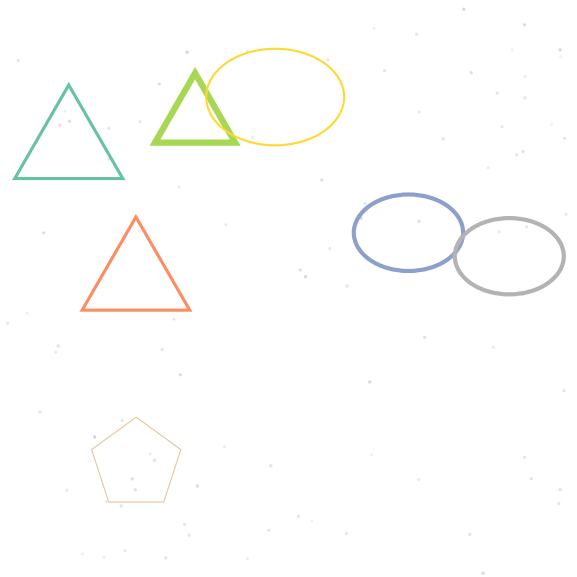[{"shape": "triangle", "thickness": 1.5, "radius": 0.54, "center": [0.119, 0.744]}, {"shape": "triangle", "thickness": 1.5, "radius": 0.54, "center": [0.235, 0.516]}, {"shape": "oval", "thickness": 2, "radius": 0.47, "center": [0.707, 0.596]}, {"shape": "triangle", "thickness": 3, "radius": 0.4, "center": [0.338, 0.792]}, {"shape": "oval", "thickness": 1, "radius": 0.6, "center": [0.477, 0.831]}, {"shape": "pentagon", "thickness": 0.5, "radius": 0.41, "center": [0.236, 0.196]}, {"shape": "oval", "thickness": 2, "radius": 0.47, "center": [0.882, 0.555]}]